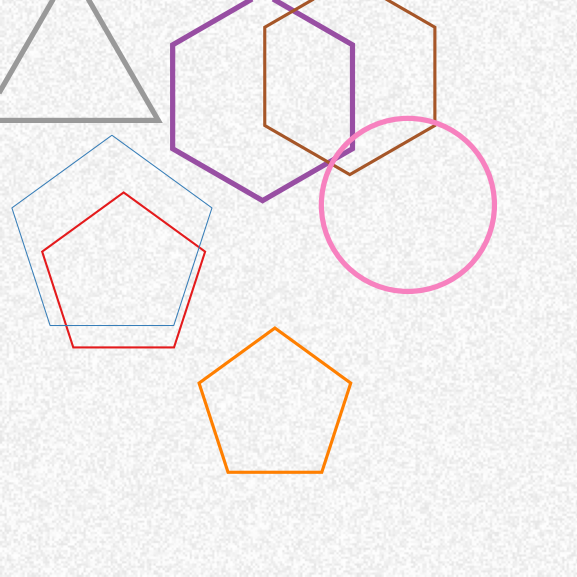[{"shape": "pentagon", "thickness": 1, "radius": 0.74, "center": [0.214, 0.518]}, {"shape": "pentagon", "thickness": 0.5, "radius": 0.91, "center": [0.194, 0.583]}, {"shape": "hexagon", "thickness": 2.5, "radius": 0.9, "center": [0.455, 0.832]}, {"shape": "pentagon", "thickness": 1.5, "radius": 0.69, "center": [0.476, 0.293]}, {"shape": "hexagon", "thickness": 1.5, "radius": 0.85, "center": [0.606, 0.867]}, {"shape": "circle", "thickness": 2.5, "radius": 0.75, "center": [0.706, 0.644]}, {"shape": "triangle", "thickness": 2.5, "radius": 0.88, "center": [0.123, 0.878]}]